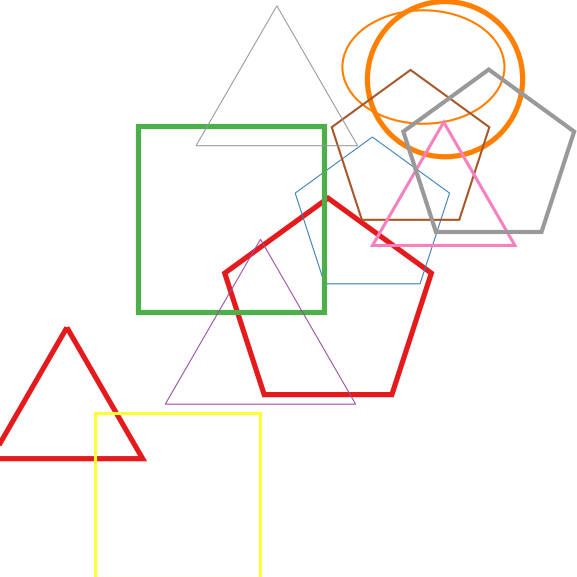[{"shape": "triangle", "thickness": 2.5, "radius": 0.76, "center": [0.116, 0.281]}, {"shape": "pentagon", "thickness": 2.5, "radius": 0.94, "center": [0.568, 0.468]}, {"shape": "pentagon", "thickness": 0.5, "radius": 0.7, "center": [0.645, 0.621]}, {"shape": "square", "thickness": 2.5, "radius": 0.8, "center": [0.4, 0.62]}, {"shape": "triangle", "thickness": 0.5, "radius": 0.95, "center": [0.451, 0.394]}, {"shape": "oval", "thickness": 1, "radius": 0.7, "center": [0.733, 0.883]}, {"shape": "circle", "thickness": 2.5, "radius": 0.67, "center": [0.771, 0.862]}, {"shape": "square", "thickness": 1.5, "radius": 0.72, "center": [0.307, 0.141]}, {"shape": "pentagon", "thickness": 1, "radius": 0.72, "center": [0.711, 0.735]}, {"shape": "triangle", "thickness": 1.5, "radius": 0.71, "center": [0.768, 0.645]}, {"shape": "pentagon", "thickness": 2, "radius": 0.78, "center": [0.846, 0.723]}, {"shape": "triangle", "thickness": 0.5, "radius": 0.81, "center": [0.479, 0.828]}]